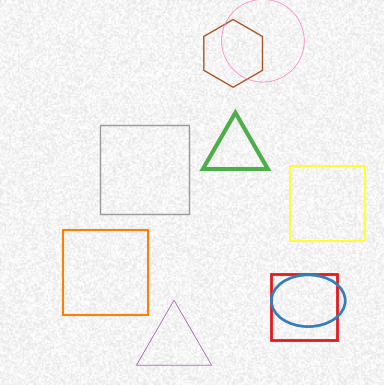[{"shape": "square", "thickness": 2, "radius": 0.43, "center": [0.789, 0.203]}, {"shape": "oval", "thickness": 2, "radius": 0.48, "center": [0.801, 0.219]}, {"shape": "triangle", "thickness": 3, "radius": 0.49, "center": [0.611, 0.61]}, {"shape": "triangle", "thickness": 0.5, "radius": 0.56, "center": [0.452, 0.108]}, {"shape": "square", "thickness": 1.5, "radius": 0.55, "center": [0.275, 0.291]}, {"shape": "square", "thickness": 1.5, "radius": 0.49, "center": [0.851, 0.471]}, {"shape": "hexagon", "thickness": 1, "radius": 0.44, "center": [0.606, 0.861]}, {"shape": "circle", "thickness": 0.5, "radius": 0.54, "center": [0.683, 0.894]}, {"shape": "square", "thickness": 1, "radius": 0.58, "center": [0.375, 0.559]}]